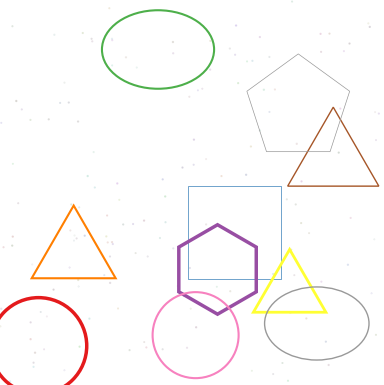[{"shape": "circle", "thickness": 2.5, "radius": 0.63, "center": [0.1, 0.102]}, {"shape": "square", "thickness": 0.5, "radius": 0.6, "center": [0.609, 0.397]}, {"shape": "oval", "thickness": 1.5, "radius": 0.73, "center": [0.41, 0.871]}, {"shape": "hexagon", "thickness": 2.5, "radius": 0.58, "center": [0.565, 0.3]}, {"shape": "triangle", "thickness": 1.5, "radius": 0.63, "center": [0.191, 0.34]}, {"shape": "triangle", "thickness": 2, "radius": 0.54, "center": [0.752, 0.243]}, {"shape": "triangle", "thickness": 1, "radius": 0.68, "center": [0.866, 0.585]}, {"shape": "circle", "thickness": 1.5, "radius": 0.56, "center": [0.508, 0.129]}, {"shape": "pentagon", "thickness": 0.5, "radius": 0.7, "center": [0.775, 0.72]}, {"shape": "oval", "thickness": 1, "radius": 0.68, "center": [0.823, 0.16]}]